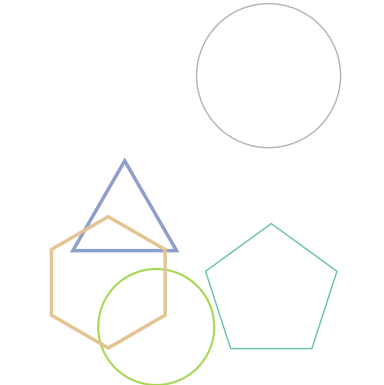[{"shape": "pentagon", "thickness": 1, "radius": 0.9, "center": [0.705, 0.24]}, {"shape": "triangle", "thickness": 2.5, "radius": 0.78, "center": [0.324, 0.427]}, {"shape": "circle", "thickness": 1.5, "radius": 0.75, "center": [0.406, 0.151]}, {"shape": "hexagon", "thickness": 2.5, "radius": 0.85, "center": [0.281, 0.267]}, {"shape": "circle", "thickness": 1, "radius": 0.94, "center": [0.698, 0.804]}]